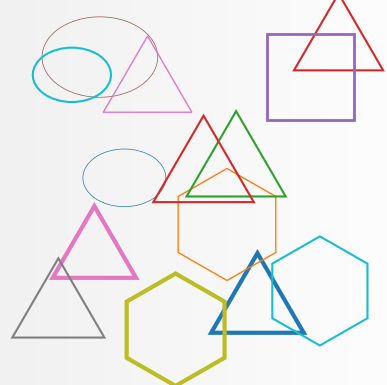[{"shape": "triangle", "thickness": 3, "radius": 0.69, "center": [0.664, 0.205]}, {"shape": "oval", "thickness": 0.5, "radius": 0.54, "center": [0.321, 0.538]}, {"shape": "hexagon", "thickness": 1, "radius": 0.73, "center": [0.586, 0.417]}, {"shape": "triangle", "thickness": 1.5, "radius": 0.74, "center": [0.609, 0.564]}, {"shape": "triangle", "thickness": 1.5, "radius": 0.66, "center": [0.874, 0.884]}, {"shape": "triangle", "thickness": 1.5, "radius": 0.75, "center": [0.525, 0.55]}, {"shape": "square", "thickness": 2, "radius": 0.56, "center": [0.801, 0.801]}, {"shape": "oval", "thickness": 0.5, "radius": 0.75, "center": [0.258, 0.852]}, {"shape": "triangle", "thickness": 1, "radius": 0.66, "center": [0.381, 0.774]}, {"shape": "triangle", "thickness": 3, "radius": 0.62, "center": [0.243, 0.34]}, {"shape": "triangle", "thickness": 1.5, "radius": 0.69, "center": [0.151, 0.192]}, {"shape": "hexagon", "thickness": 3, "radius": 0.73, "center": [0.453, 0.144]}, {"shape": "hexagon", "thickness": 1.5, "radius": 0.71, "center": [0.825, 0.244]}, {"shape": "oval", "thickness": 1.5, "radius": 0.5, "center": [0.185, 0.806]}]